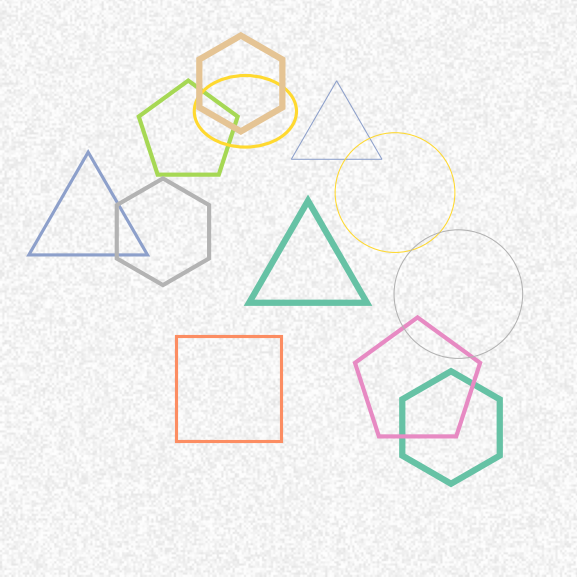[{"shape": "hexagon", "thickness": 3, "radius": 0.49, "center": [0.781, 0.259]}, {"shape": "triangle", "thickness": 3, "radius": 0.59, "center": [0.533, 0.534]}, {"shape": "square", "thickness": 1.5, "radius": 0.45, "center": [0.396, 0.326]}, {"shape": "triangle", "thickness": 0.5, "radius": 0.45, "center": [0.583, 0.769]}, {"shape": "triangle", "thickness": 1.5, "radius": 0.59, "center": [0.153, 0.617]}, {"shape": "pentagon", "thickness": 2, "radius": 0.57, "center": [0.723, 0.336]}, {"shape": "pentagon", "thickness": 2, "radius": 0.45, "center": [0.326, 0.77]}, {"shape": "oval", "thickness": 1.5, "radius": 0.44, "center": [0.425, 0.806]}, {"shape": "circle", "thickness": 0.5, "radius": 0.52, "center": [0.684, 0.666]}, {"shape": "hexagon", "thickness": 3, "radius": 0.42, "center": [0.417, 0.855]}, {"shape": "circle", "thickness": 0.5, "radius": 0.56, "center": [0.794, 0.49]}, {"shape": "hexagon", "thickness": 2, "radius": 0.46, "center": [0.282, 0.598]}]